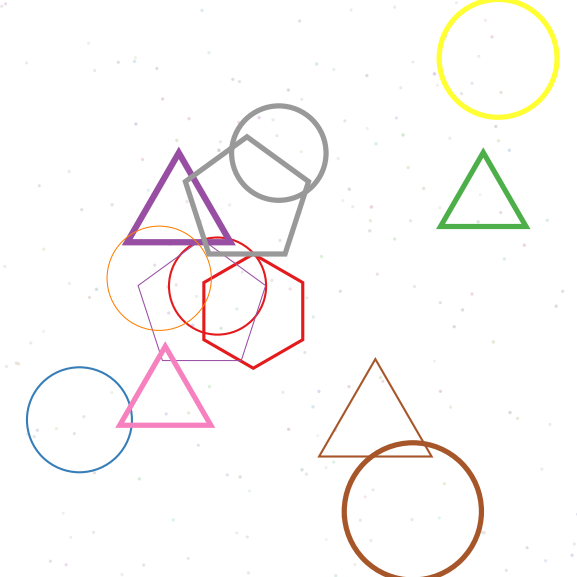[{"shape": "hexagon", "thickness": 1.5, "radius": 0.49, "center": [0.439, 0.46]}, {"shape": "circle", "thickness": 1, "radius": 0.42, "center": [0.377, 0.504]}, {"shape": "circle", "thickness": 1, "radius": 0.45, "center": [0.138, 0.272]}, {"shape": "triangle", "thickness": 2.5, "radius": 0.43, "center": [0.837, 0.65]}, {"shape": "triangle", "thickness": 3, "radius": 0.52, "center": [0.31, 0.631]}, {"shape": "pentagon", "thickness": 0.5, "radius": 0.58, "center": [0.35, 0.469]}, {"shape": "circle", "thickness": 0.5, "radius": 0.45, "center": [0.276, 0.517]}, {"shape": "circle", "thickness": 2.5, "radius": 0.51, "center": [0.862, 0.898]}, {"shape": "triangle", "thickness": 1, "radius": 0.56, "center": [0.65, 0.265]}, {"shape": "circle", "thickness": 2.5, "radius": 0.59, "center": [0.715, 0.114]}, {"shape": "triangle", "thickness": 2.5, "radius": 0.46, "center": [0.286, 0.308]}, {"shape": "circle", "thickness": 2.5, "radius": 0.41, "center": [0.483, 0.734]}, {"shape": "pentagon", "thickness": 2.5, "radius": 0.56, "center": [0.428, 0.65]}]